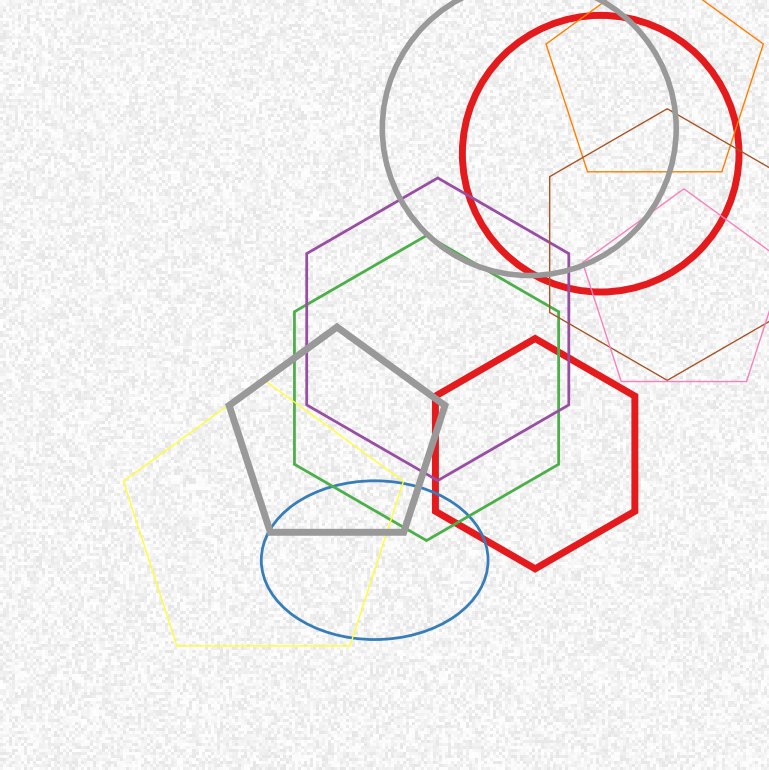[{"shape": "circle", "thickness": 2.5, "radius": 0.9, "center": [0.78, 0.8]}, {"shape": "hexagon", "thickness": 2.5, "radius": 0.75, "center": [0.695, 0.411]}, {"shape": "oval", "thickness": 1, "radius": 0.74, "center": [0.487, 0.273]}, {"shape": "hexagon", "thickness": 1, "radius": 0.99, "center": [0.554, 0.496]}, {"shape": "hexagon", "thickness": 1, "radius": 0.98, "center": [0.569, 0.572]}, {"shape": "pentagon", "thickness": 0.5, "radius": 0.74, "center": [0.85, 0.897]}, {"shape": "pentagon", "thickness": 0.5, "radius": 0.96, "center": [0.342, 0.316]}, {"shape": "hexagon", "thickness": 0.5, "radius": 0.88, "center": [0.867, 0.682]}, {"shape": "pentagon", "thickness": 0.5, "radius": 0.69, "center": [0.888, 0.616]}, {"shape": "pentagon", "thickness": 2.5, "radius": 0.74, "center": [0.438, 0.428]}, {"shape": "circle", "thickness": 2, "radius": 0.95, "center": [0.687, 0.833]}]